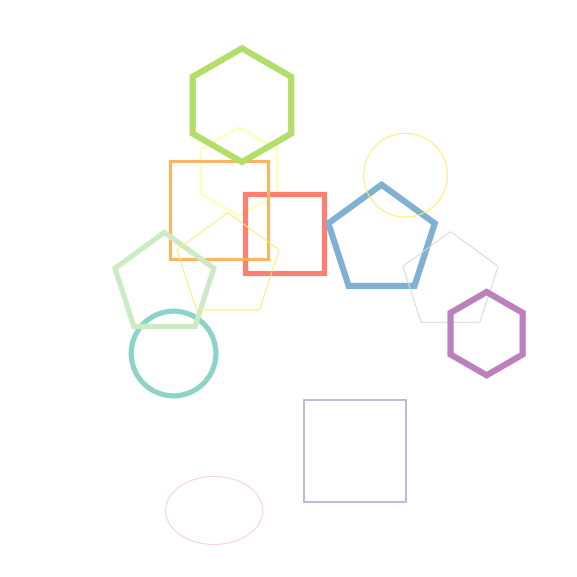[{"shape": "circle", "thickness": 2.5, "radius": 0.37, "center": [0.301, 0.387]}, {"shape": "hexagon", "thickness": 1, "radius": 0.38, "center": [0.414, 0.702]}, {"shape": "square", "thickness": 1, "radius": 0.44, "center": [0.615, 0.218]}, {"shape": "square", "thickness": 2.5, "radius": 0.34, "center": [0.493, 0.595]}, {"shape": "pentagon", "thickness": 3, "radius": 0.48, "center": [0.661, 0.582]}, {"shape": "square", "thickness": 1.5, "radius": 0.43, "center": [0.38, 0.635]}, {"shape": "hexagon", "thickness": 3, "radius": 0.49, "center": [0.419, 0.817]}, {"shape": "oval", "thickness": 0.5, "radius": 0.42, "center": [0.371, 0.115]}, {"shape": "pentagon", "thickness": 0.5, "radius": 0.43, "center": [0.78, 0.511]}, {"shape": "hexagon", "thickness": 3, "radius": 0.36, "center": [0.843, 0.421]}, {"shape": "pentagon", "thickness": 2.5, "radius": 0.45, "center": [0.285, 0.507]}, {"shape": "circle", "thickness": 0.5, "radius": 0.36, "center": [0.702, 0.696]}, {"shape": "pentagon", "thickness": 0.5, "radius": 0.47, "center": [0.395, 0.538]}]